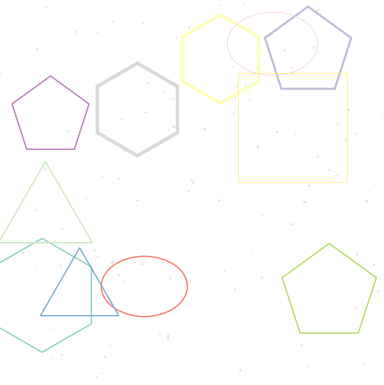[{"shape": "hexagon", "thickness": 1, "radius": 0.74, "center": [0.109, 0.233]}, {"shape": "hexagon", "thickness": 2, "radius": 0.57, "center": [0.572, 0.847]}, {"shape": "pentagon", "thickness": 1.5, "radius": 0.59, "center": [0.8, 0.865]}, {"shape": "oval", "thickness": 1, "radius": 0.56, "center": [0.375, 0.256]}, {"shape": "triangle", "thickness": 1, "radius": 0.59, "center": [0.207, 0.239]}, {"shape": "pentagon", "thickness": 1, "radius": 0.64, "center": [0.855, 0.239]}, {"shape": "oval", "thickness": 0.5, "radius": 0.59, "center": [0.708, 0.886]}, {"shape": "hexagon", "thickness": 2.5, "radius": 0.6, "center": [0.357, 0.716]}, {"shape": "pentagon", "thickness": 1, "radius": 0.53, "center": [0.131, 0.697]}, {"shape": "triangle", "thickness": 1, "radius": 0.7, "center": [0.118, 0.44]}, {"shape": "square", "thickness": 0.5, "radius": 0.71, "center": [0.761, 0.668]}]